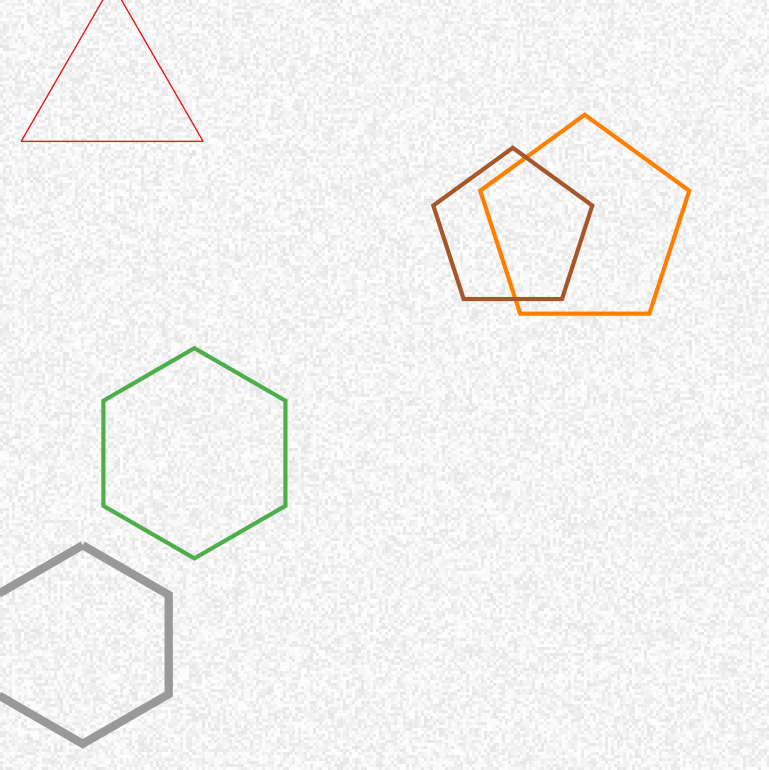[{"shape": "triangle", "thickness": 0.5, "radius": 0.68, "center": [0.146, 0.885]}, {"shape": "hexagon", "thickness": 1.5, "radius": 0.68, "center": [0.252, 0.411]}, {"shape": "pentagon", "thickness": 1.5, "radius": 0.71, "center": [0.759, 0.708]}, {"shape": "pentagon", "thickness": 1.5, "radius": 0.54, "center": [0.666, 0.699]}, {"shape": "hexagon", "thickness": 3, "radius": 0.64, "center": [0.107, 0.163]}]